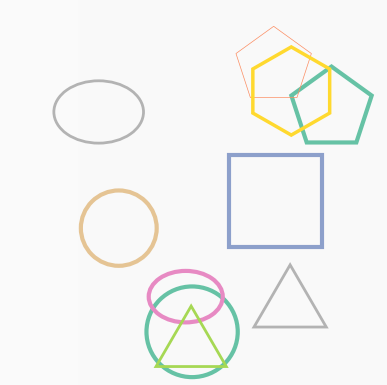[{"shape": "pentagon", "thickness": 3, "radius": 0.54, "center": [0.856, 0.718]}, {"shape": "circle", "thickness": 3, "radius": 0.59, "center": [0.496, 0.138]}, {"shape": "pentagon", "thickness": 0.5, "radius": 0.51, "center": [0.706, 0.829]}, {"shape": "square", "thickness": 3, "radius": 0.6, "center": [0.711, 0.478]}, {"shape": "oval", "thickness": 3, "radius": 0.48, "center": [0.479, 0.229]}, {"shape": "triangle", "thickness": 2, "radius": 0.52, "center": [0.493, 0.1]}, {"shape": "hexagon", "thickness": 2.5, "radius": 0.57, "center": [0.752, 0.764]}, {"shape": "circle", "thickness": 3, "radius": 0.49, "center": [0.307, 0.407]}, {"shape": "triangle", "thickness": 2, "radius": 0.54, "center": [0.749, 0.204]}, {"shape": "oval", "thickness": 2, "radius": 0.58, "center": [0.255, 0.709]}]